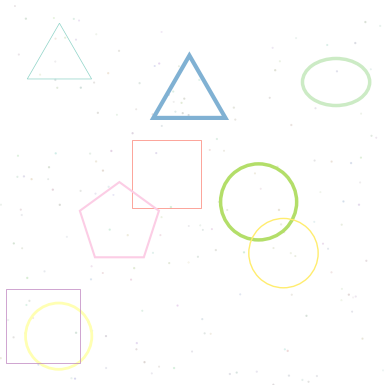[{"shape": "triangle", "thickness": 0.5, "radius": 0.48, "center": [0.154, 0.843]}, {"shape": "circle", "thickness": 2, "radius": 0.43, "center": [0.152, 0.127]}, {"shape": "square", "thickness": 0.5, "radius": 0.44, "center": [0.432, 0.548]}, {"shape": "triangle", "thickness": 3, "radius": 0.54, "center": [0.492, 0.748]}, {"shape": "circle", "thickness": 2.5, "radius": 0.49, "center": [0.672, 0.476]}, {"shape": "pentagon", "thickness": 1.5, "radius": 0.54, "center": [0.31, 0.419]}, {"shape": "square", "thickness": 0.5, "radius": 0.48, "center": [0.111, 0.153]}, {"shape": "oval", "thickness": 2.5, "radius": 0.44, "center": [0.873, 0.787]}, {"shape": "circle", "thickness": 1, "radius": 0.45, "center": [0.736, 0.343]}]